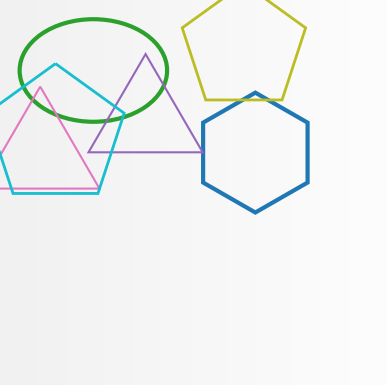[{"shape": "hexagon", "thickness": 3, "radius": 0.78, "center": [0.659, 0.604]}, {"shape": "oval", "thickness": 3, "radius": 0.95, "center": [0.241, 0.817]}, {"shape": "triangle", "thickness": 1.5, "radius": 0.85, "center": [0.376, 0.689]}, {"shape": "triangle", "thickness": 1.5, "radius": 0.88, "center": [0.104, 0.598]}, {"shape": "pentagon", "thickness": 2, "radius": 0.84, "center": [0.629, 0.876]}, {"shape": "pentagon", "thickness": 2, "radius": 0.93, "center": [0.143, 0.648]}]